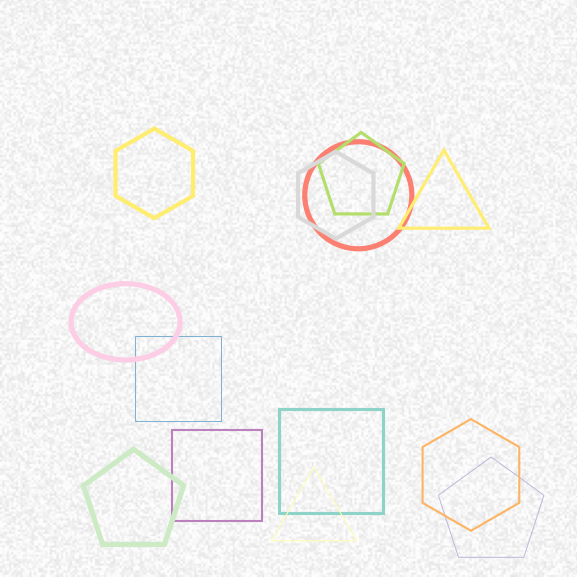[{"shape": "square", "thickness": 1.5, "radius": 0.45, "center": [0.573, 0.201]}, {"shape": "triangle", "thickness": 0.5, "radius": 0.43, "center": [0.544, 0.105]}, {"shape": "pentagon", "thickness": 0.5, "radius": 0.48, "center": [0.85, 0.112]}, {"shape": "circle", "thickness": 2.5, "radius": 0.46, "center": [0.62, 0.661]}, {"shape": "square", "thickness": 0.5, "radius": 0.37, "center": [0.308, 0.344]}, {"shape": "hexagon", "thickness": 1, "radius": 0.48, "center": [0.815, 0.177]}, {"shape": "pentagon", "thickness": 1.5, "radius": 0.39, "center": [0.626, 0.692]}, {"shape": "oval", "thickness": 2.5, "radius": 0.47, "center": [0.217, 0.442]}, {"shape": "hexagon", "thickness": 2, "radius": 0.38, "center": [0.581, 0.661]}, {"shape": "square", "thickness": 1, "radius": 0.39, "center": [0.376, 0.176]}, {"shape": "pentagon", "thickness": 2.5, "radius": 0.46, "center": [0.231, 0.13]}, {"shape": "triangle", "thickness": 1.5, "radius": 0.45, "center": [0.769, 0.649]}, {"shape": "hexagon", "thickness": 2, "radius": 0.39, "center": [0.267, 0.699]}]